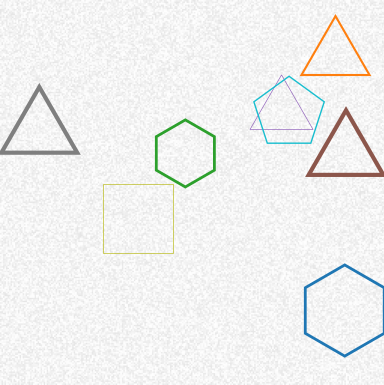[{"shape": "hexagon", "thickness": 2, "radius": 0.59, "center": [0.895, 0.193]}, {"shape": "triangle", "thickness": 1.5, "radius": 0.51, "center": [0.871, 0.856]}, {"shape": "hexagon", "thickness": 2, "radius": 0.44, "center": [0.481, 0.602]}, {"shape": "triangle", "thickness": 0.5, "radius": 0.47, "center": [0.731, 0.711]}, {"shape": "triangle", "thickness": 3, "radius": 0.56, "center": [0.899, 0.602]}, {"shape": "triangle", "thickness": 3, "radius": 0.57, "center": [0.102, 0.66]}, {"shape": "square", "thickness": 0.5, "radius": 0.45, "center": [0.359, 0.432]}, {"shape": "pentagon", "thickness": 1, "radius": 0.48, "center": [0.751, 0.706]}]